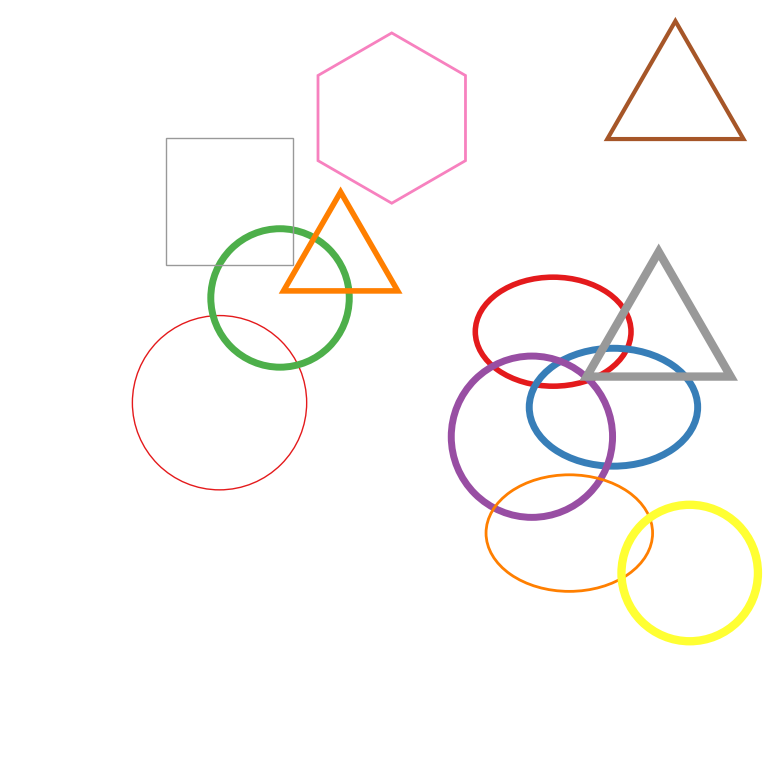[{"shape": "circle", "thickness": 0.5, "radius": 0.57, "center": [0.285, 0.477]}, {"shape": "oval", "thickness": 2, "radius": 0.51, "center": [0.718, 0.569]}, {"shape": "oval", "thickness": 2.5, "radius": 0.55, "center": [0.797, 0.471]}, {"shape": "circle", "thickness": 2.5, "radius": 0.45, "center": [0.364, 0.613]}, {"shape": "circle", "thickness": 2.5, "radius": 0.52, "center": [0.691, 0.433]}, {"shape": "oval", "thickness": 1, "radius": 0.54, "center": [0.739, 0.308]}, {"shape": "triangle", "thickness": 2, "radius": 0.43, "center": [0.442, 0.665]}, {"shape": "circle", "thickness": 3, "radius": 0.44, "center": [0.896, 0.256]}, {"shape": "triangle", "thickness": 1.5, "radius": 0.51, "center": [0.877, 0.87]}, {"shape": "hexagon", "thickness": 1, "radius": 0.55, "center": [0.509, 0.847]}, {"shape": "triangle", "thickness": 3, "radius": 0.54, "center": [0.855, 0.565]}, {"shape": "square", "thickness": 0.5, "radius": 0.41, "center": [0.298, 0.738]}]